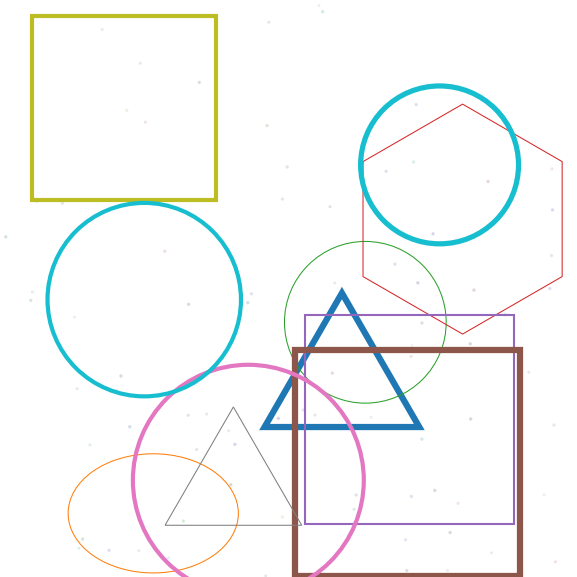[{"shape": "triangle", "thickness": 3, "radius": 0.77, "center": [0.592, 0.337]}, {"shape": "oval", "thickness": 0.5, "radius": 0.74, "center": [0.265, 0.11]}, {"shape": "circle", "thickness": 0.5, "radius": 0.7, "center": [0.633, 0.441]}, {"shape": "hexagon", "thickness": 0.5, "radius": 1.0, "center": [0.801, 0.62]}, {"shape": "square", "thickness": 1, "radius": 0.9, "center": [0.708, 0.273]}, {"shape": "square", "thickness": 3, "radius": 0.98, "center": [0.706, 0.197]}, {"shape": "circle", "thickness": 2, "radius": 1.0, "center": [0.43, 0.168]}, {"shape": "triangle", "thickness": 0.5, "radius": 0.68, "center": [0.404, 0.158]}, {"shape": "square", "thickness": 2, "radius": 0.8, "center": [0.214, 0.813]}, {"shape": "circle", "thickness": 2.5, "radius": 0.68, "center": [0.761, 0.714]}, {"shape": "circle", "thickness": 2, "radius": 0.84, "center": [0.25, 0.48]}]